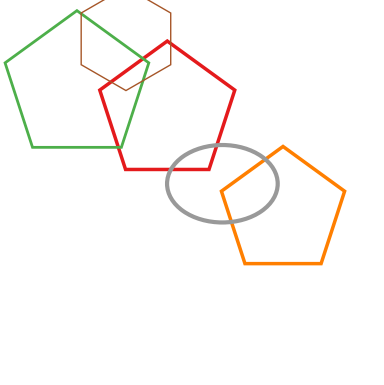[{"shape": "pentagon", "thickness": 2.5, "radius": 0.92, "center": [0.434, 0.709]}, {"shape": "pentagon", "thickness": 2, "radius": 0.98, "center": [0.2, 0.776]}, {"shape": "pentagon", "thickness": 2.5, "radius": 0.84, "center": [0.735, 0.451]}, {"shape": "hexagon", "thickness": 1, "radius": 0.67, "center": [0.327, 0.899]}, {"shape": "oval", "thickness": 3, "radius": 0.72, "center": [0.578, 0.523]}]